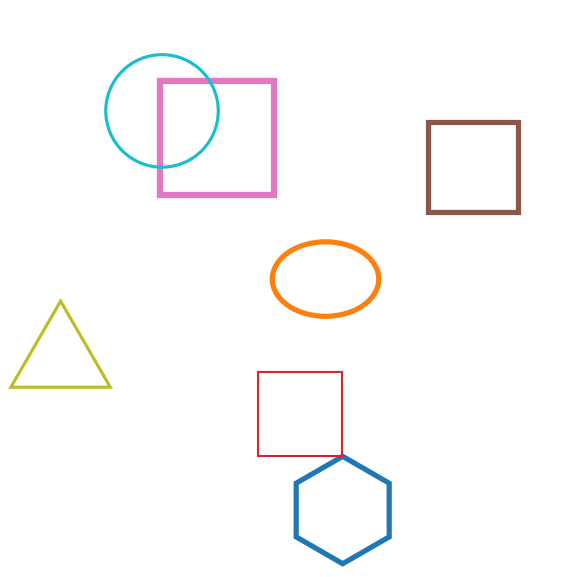[{"shape": "hexagon", "thickness": 2.5, "radius": 0.46, "center": [0.593, 0.116]}, {"shape": "oval", "thickness": 2.5, "radius": 0.46, "center": [0.564, 0.516]}, {"shape": "square", "thickness": 1, "radius": 0.36, "center": [0.519, 0.282]}, {"shape": "square", "thickness": 2.5, "radius": 0.39, "center": [0.819, 0.71]}, {"shape": "square", "thickness": 3, "radius": 0.49, "center": [0.376, 0.761]}, {"shape": "triangle", "thickness": 1.5, "radius": 0.5, "center": [0.105, 0.378]}, {"shape": "circle", "thickness": 1.5, "radius": 0.49, "center": [0.281, 0.807]}]